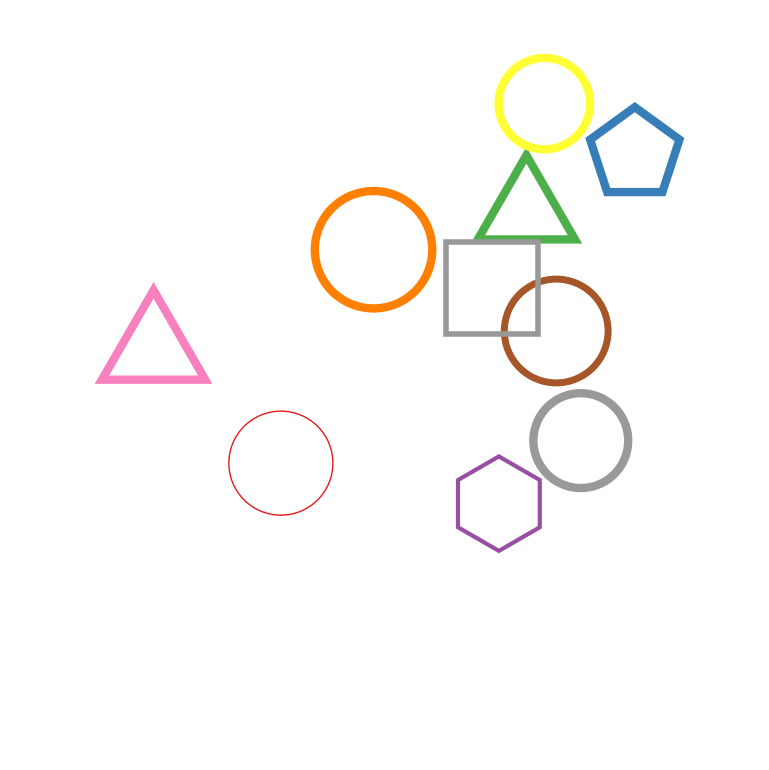[{"shape": "circle", "thickness": 0.5, "radius": 0.34, "center": [0.365, 0.399]}, {"shape": "pentagon", "thickness": 3, "radius": 0.3, "center": [0.824, 0.8]}, {"shape": "triangle", "thickness": 3, "radius": 0.36, "center": [0.684, 0.725]}, {"shape": "hexagon", "thickness": 1.5, "radius": 0.31, "center": [0.648, 0.346]}, {"shape": "circle", "thickness": 3, "radius": 0.38, "center": [0.485, 0.676]}, {"shape": "circle", "thickness": 3, "radius": 0.3, "center": [0.707, 0.865]}, {"shape": "circle", "thickness": 2.5, "radius": 0.34, "center": [0.722, 0.57]}, {"shape": "triangle", "thickness": 3, "radius": 0.39, "center": [0.199, 0.546]}, {"shape": "circle", "thickness": 3, "radius": 0.31, "center": [0.754, 0.428]}, {"shape": "square", "thickness": 2, "radius": 0.3, "center": [0.639, 0.626]}]